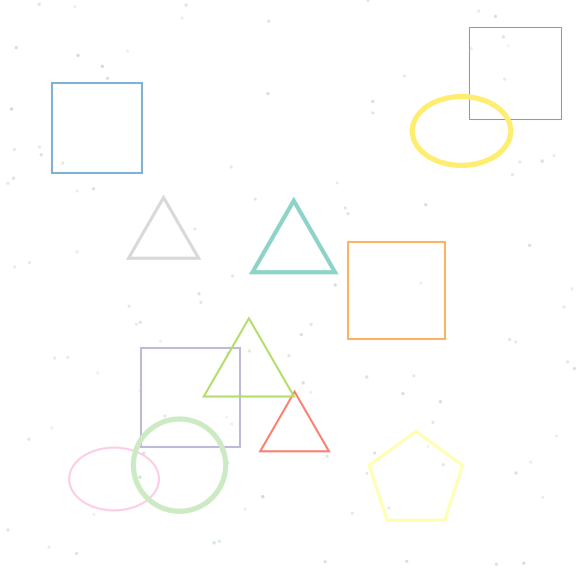[{"shape": "triangle", "thickness": 2, "radius": 0.41, "center": [0.509, 0.569]}, {"shape": "pentagon", "thickness": 1.5, "radius": 0.43, "center": [0.72, 0.167]}, {"shape": "square", "thickness": 1, "radius": 0.43, "center": [0.329, 0.311]}, {"shape": "triangle", "thickness": 1, "radius": 0.34, "center": [0.51, 0.252]}, {"shape": "square", "thickness": 1, "radius": 0.39, "center": [0.168, 0.777]}, {"shape": "square", "thickness": 1, "radius": 0.42, "center": [0.687, 0.496]}, {"shape": "triangle", "thickness": 1, "radius": 0.45, "center": [0.431, 0.358]}, {"shape": "oval", "thickness": 1, "radius": 0.39, "center": [0.198, 0.17]}, {"shape": "triangle", "thickness": 1.5, "radius": 0.35, "center": [0.283, 0.587]}, {"shape": "square", "thickness": 0.5, "radius": 0.4, "center": [0.892, 0.873]}, {"shape": "circle", "thickness": 2.5, "radius": 0.4, "center": [0.311, 0.194]}, {"shape": "oval", "thickness": 2.5, "radius": 0.43, "center": [0.799, 0.772]}]